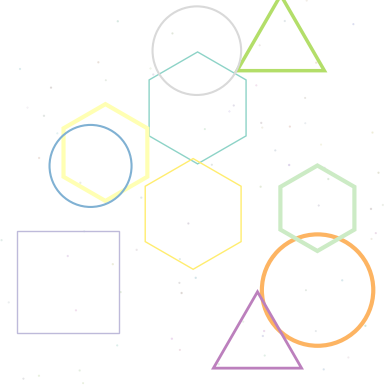[{"shape": "hexagon", "thickness": 1, "radius": 0.73, "center": [0.513, 0.72]}, {"shape": "hexagon", "thickness": 3, "radius": 0.63, "center": [0.274, 0.604]}, {"shape": "square", "thickness": 1, "radius": 0.66, "center": [0.177, 0.268]}, {"shape": "circle", "thickness": 1.5, "radius": 0.53, "center": [0.235, 0.569]}, {"shape": "circle", "thickness": 3, "radius": 0.72, "center": [0.825, 0.247]}, {"shape": "triangle", "thickness": 2.5, "radius": 0.65, "center": [0.729, 0.882]}, {"shape": "circle", "thickness": 1.5, "radius": 0.58, "center": [0.511, 0.868]}, {"shape": "triangle", "thickness": 2, "radius": 0.66, "center": [0.669, 0.11]}, {"shape": "hexagon", "thickness": 3, "radius": 0.55, "center": [0.824, 0.459]}, {"shape": "hexagon", "thickness": 1, "radius": 0.72, "center": [0.502, 0.444]}]